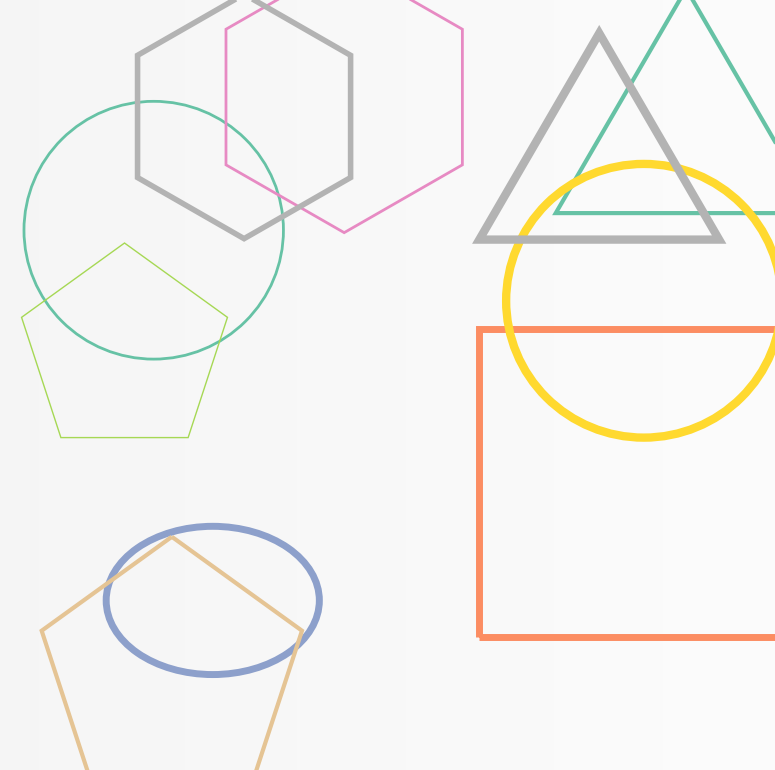[{"shape": "circle", "thickness": 1, "radius": 0.84, "center": [0.198, 0.701]}, {"shape": "triangle", "thickness": 1.5, "radius": 0.97, "center": [0.885, 0.82]}, {"shape": "square", "thickness": 2.5, "radius": 1.0, "center": [0.818, 0.373]}, {"shape": "oval", "thickness": 2.5, "radius": 0.69, "center": [0.275, 0.22]}, {"shape": "hexagon", "thickness": 1, "radius": 0.88, "center": [0.444, 0.874]}, {"shape": "pentagon", "thickness": 0.5, "radius": 0.7, "center": [0.161, 0.545]}, {"shape": "circle", "thickness": 3, "radius": 0.89, "center": [0.831, 0.609]}, {"shape": "pentagon", "thickness": 1.5, "radius": 0.88, "center": [0.222, 0.126]}, {"shape": "hexagon", "thickness": 2, "radius": 0.79, "center": [0.315, 0.849]}, {"shape": "triangle", "thickness": 3, "radius": 0.89, "center": [0.773, 0.778]}]